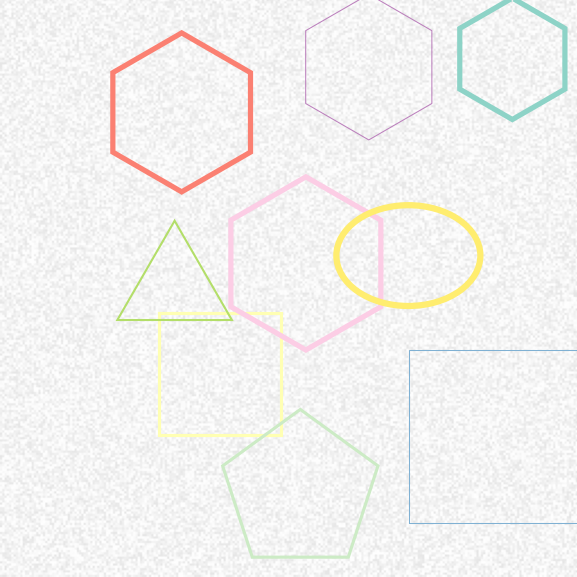[{"shape": "hexagon", "thickness": 2.5, "radius": 0.53, "center": [0.887, 0.897]}, {"shape": "square", "thickness": 1.5, "radius": 0.53, "center": [0.381, 0.352]}, {"shape": "hexagon", "thickness": 2.5, "radius": 0.69, "center": [0.315, 0.805]}, {"shape": "square", "thickness": 0.5, "radius": 0.75, "center": [0.857, 0.244]}, {"shape": "triangle", "thickness": 1, "radius": 0.57, "center": [0.302, 0.502]}, {"shape": "hexagon", "thickness": 2.5, "radius": 0.75, "center": [0.53, 0.543]}, {"shape": "hexagon", "thickness": 0.5, "radius": 0.63, "center": [0.639, 0.883]}, {"shape": "pentagon", "thickness": 1.5, "radius": 0.71, "center": [0.52, 0.149]}, {"shape": "oval", "thickness": 3, "radius": 0.62, "center": [0.707, 0.557]}]